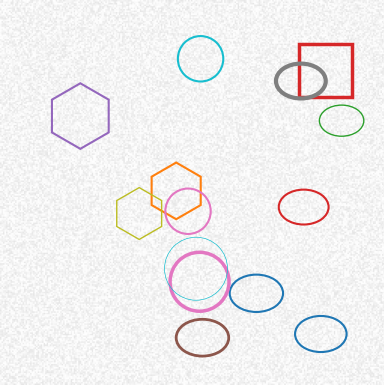[{"shape": "oval", "thickness": 1.5, "radius": 0.35, "center": [0.666, 0.238]}, {"shape": "oval", "thickness": 1.5, "radius": 0.33, "center": [0.833, 0.132]}, {"shape": "hexagon", "thickness": 1.5, "radius": 0.37, "center": [0.458, 0.504]}, {"shape": "oval", "thickness": 1, "radius": 0.29, "center": [0.887, 0.687]}, {"shape": "oval", "thickness": 1.5, "radius": 0.32, "center": [0.789, 0.462]}, {"shape": "square", "thickness": 2.5, "radius": 0.34, "center": [0.845, 0.816]}, {"shape": "hexagon", "thickness": 1.5, "radius": 0.43, "center": [0.209, 0.699]}, {"shape": "oval", "thickness": 2, "radius": 0.34, "center": [0.526, 0.123]}, {"shape": "circle", "thickness": 2.5, "radius": 0.38, "center": [0.518, 0.268]}, {"shape": "circle", "thickness": 1.5, "radius": 0.29, "center": [0.488, 0.451]}, {"shape": "oval", "thickness": 3, "radius": 0.32, "center": [0.781, 0.79]}, {"shape": "hexagon", "thickness": 1, "radius": 0.34, "center": [0.362, 0.445]}, {"shape": "circle", "thickness": 1.5, "radius": 0.29, "center": [0.521, 0.847]}, {"shape": "circle", "thickness": 0.5, "radius": 0.41, "center": [0.509, 0.302]}]